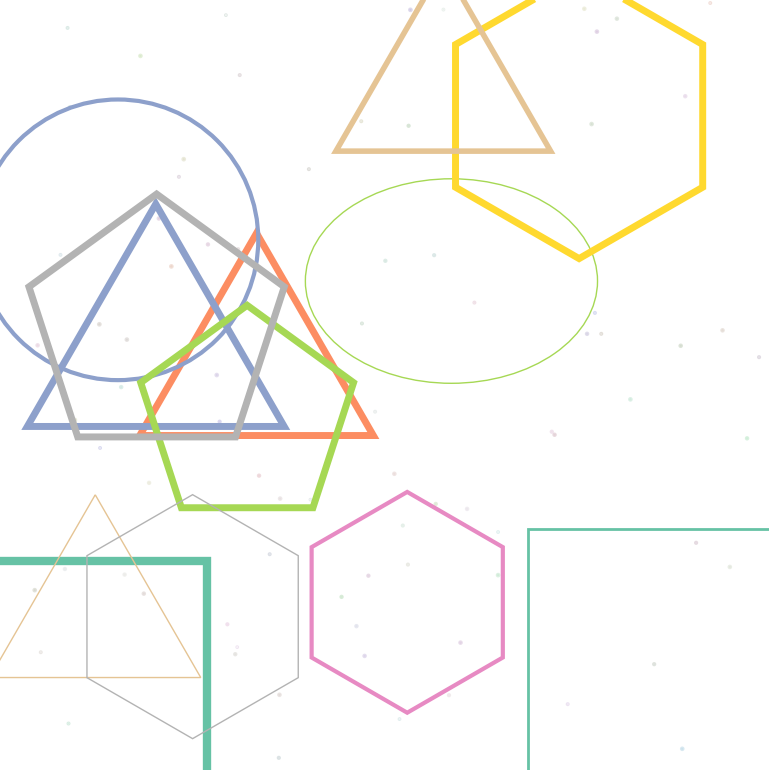[{"shape": "square", "thickness": 3, "radius": 0.77, "center": [0.115, 0.118]}, {"shape": "square", "thickness": 1, "radius": 0.94, "center": [0.875, 0.124]}, {"shape": "triangle", "thickness": 2.5, "radius": 0.88, "center": [0.333, 0.522]}, {"shape": "circle", "thickness": 1.5, "radius": 0.91, "center": [0.153, 0.689]}, {"shape": "triangle", "thickness": 2.5, "radius": 0.96, "center": [0.202, 0.542]}, {"shape": "hexagon", "thickness": 1.5, "radius": 0.72, "center": [0.529, 0.218]}, {"shape": "oval", "thickness": 0.5, "radius": 0.95, "center": [0.586, 0.635]}, {"shape": "pentagon", "thickness": 2.5, "radius": 0.73, "center": [0.321, 0.458]}, {"shape": "hexagon", "thickness": 2.5, "radius": 0.93, "center": [0.752, 0.85]}, {"shape": "triangle", "thickness": 2, "radius": 0.8, "center": [0.576, 0.884]}, {"shape": "triangle", "thickness": 0.5, "radius": 0.79, "center": [0.124, 0.199]}, {"shape": "hexagon", "thickness": 0.5, "radius": 0.79, "center": [0.25, 0.199]}, {"shape": "pentagon", "thickness": 2.5, "radius": 0.87, "center": [0.203, 0.574]}]